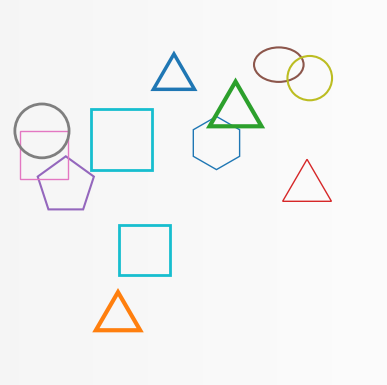[{"shape": "hexagon", "thickness": 1, "radius": 0.34, "center": [0.559, 0.629]}, {"shape": "triangle", "thickness": 2.5, "radius": 0.31, "center": [0.449, 0.799]}, {"shape": "triangle", "thickness": 3, "radius": 0.33, "center": [0.305, 0.175]}, {"shape": "triangle", "thickness": 3, "radius": 0.39, "center": [0.608, 0.711]}, {"shape": "triangle", "thickness": 1, "radius": 0.36, "center": [0.792, 0.514]}, {"shape": "pentagon", "thickness": 1.5, "radius": 0.38, "center": [0.17, 0.518]}, {"shape": "oval", "thickness": 1.5, "radius": 0.32, "center": [0.72, 0.832]}, {"shape": "square", "thickness": 1, "radius": 0.31, "center": [0.113, 0.597]}, {"shape": "circle", "thickness": 2, "radius": 0.35, "center": [0.108, 0.66]}, {"shape": "circle", "thickness": 1.5, "radius": 0.29, "center": [0.799, 0.797]}, {"shape": "square", "thickness": 2, "radius": 0.39, "center": [0.313, 0.637]}, {"shape": "square", "thickness": 2, "radius": 0.32, "center": [0.373, 0.351]}]